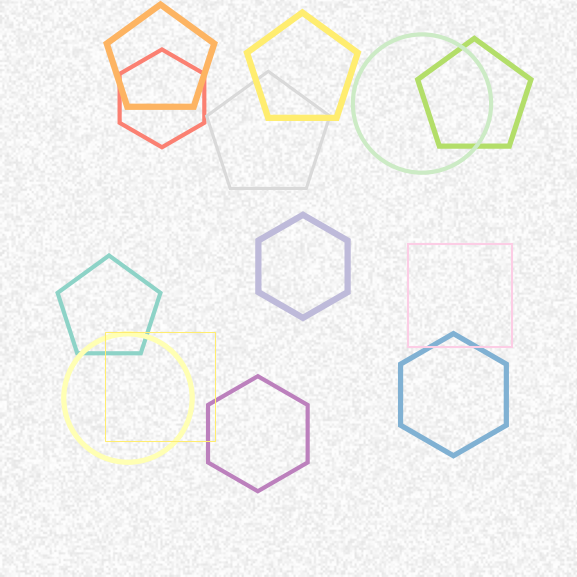[{"shape": "pentagon", "thickness": 2, "radius": 0.47, "center": [0.189, 0.463]}, {"shape": "circle", "thickness": 2.5, "radius": 0.56, "center": [0.222, 0.31]}, {"shape": "hexagon", "thickness": 3, "radius": 0.45, "center": [0.525, 0.538]}, {"shape": "hexagon", "thickness": 2, "radius": 0.42, "center": [0.28, 0.829]}, {"shape": "hexagon", "thickness": 2.5, "radius": 0.53, "center": [0.785, 0.316]}, {"shape": "pentagon", "thickness": 3, "radius": 0.49, "center": [0.278, 0.893]}, {"shape": "pentagon", "thickness": 2.5, "radius": 0.52, "center": [0.821, 0.83]}, {"shape": "square", "thickness": 1, "radius": 0.45, "center": [0.797, 0.488]}, {"shape": "pentagon", "thickness": 1.5, "radius": 0.56, "center": [0.465, 0.764]}, {"shape": "hexagon", "thickness": 2, "radius": 0.5, "center": [0.446, 0.248]}, {"shape": "circle", "thickness": 2, "radius": 0.6, "center": [0.731, 0.82]}, {"shape": "pentagon", "thickness": 3, "radius": 0.5, "center": [0.524, 0.877]}, {"shape": "square", "thickness": 0.5, "radius": 0.47, "center": [0.277, 0.329]}]